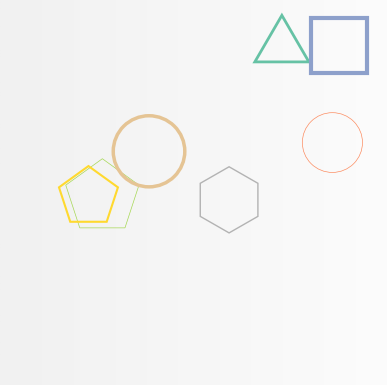[{"shape": "triangle", "thickness": 2, "radius": 0.4, "center": [0.727, 0.88]}, {"shape": "circle", "thickness": 0.5, "radius": 0.39, "center": [0.858, 0.63]}, {"shape": "square", "thickness": 3, "radius": 0.36, "center": [0.875, 0.883]}, {"shape": "pentagon", "thickness": 0.5, "radius": 0.5, "center": [0.264, 0.488]}, {"shape": "pentagon", "thickness": 1.5, "radius": 0.4, "center": [0.228, 0.489]}, {"shape": "circle", "thickness": 2.5, "radius": 0.46, "center": [0.385, 0.607]}, {"shape": "hexagon", "thickness": 1, "radius": 0.43, "center": [0.591, 0.481]}]